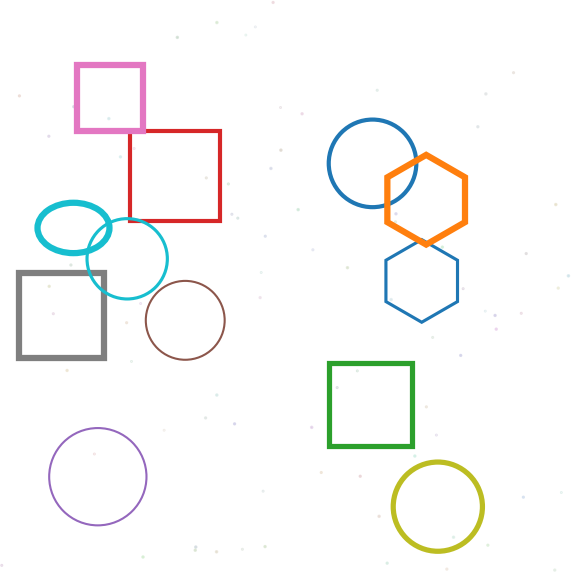[{"shape": "hexagon", "thickness": 1.5, "radius": 0.36, "center": [0.73, 0.513]}, {"shape": "circle", "thickness": 2, "radius": 0.38, "center": [0.645, 0.716]}, {"shape": "hexagon", "thickness": 3, "radius": 0.39, "center": [0.738, 0.653]}, {"shape": "square", "thickness": 2.5, "radius": 0.36, "center": [0.642, 0.299]}, {"shape": "square", "thickness": 2, "radius": 0.39, "center": [0.303, 0.694]}, {"shape": "circle", "thickness": 1, "radius": 0.42, "center": [0.169, 0.174]}, {"shape": "circle", "thickness": 1, "radius": 0.34, "center": [0.321, 0.444]}, {"shape": "square", "thickness": 3, "radius": 0.29, "center": [0.191, 0.83]}, {"shape": "square", "thickness": 3, "radius": 0.37, "center": [0.106, 0.452]}, {"shape": "circle", "thickness": 2.5, "radius": 0.39, "center": [0.758, 0.122]}, {"shape": "oval", "thickness": 3, "radius": 0.31, "center": [0.127, 0.604]}, {"shape": "circle", "thickness": 1.5, "radius": 0.35, "center": [0.22, 0.551]}]